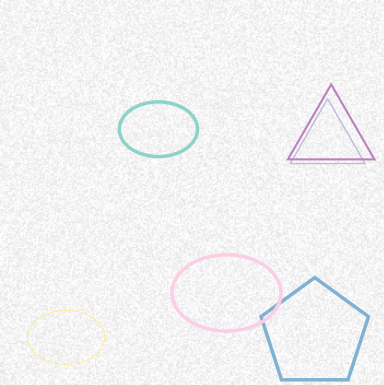[{"shape": "oval", "thickness": 2.5, "radius": 0.51, "center": [0.411, 0.664]}, {"shape": "triangle", "thickness": 1, "radius": 0.56, "center": [0.851, 0.631]}, {"shape": "pentagon", "thickness": 2.5, "radius": 0.73, "center": [0.818, 0.132]}, {"shape": "oval", "thickness": 2.5, "radius": 0.71, "center": [0.588, 0.239]}, {"shape": "triangle", "thickness": 1.5, "radius": 0.65, "center": [0.86, 0.651]}, {"shape": "oval", "thickness": 0.5, "radius": 0.5, "center": [0.172, 0.124]}]